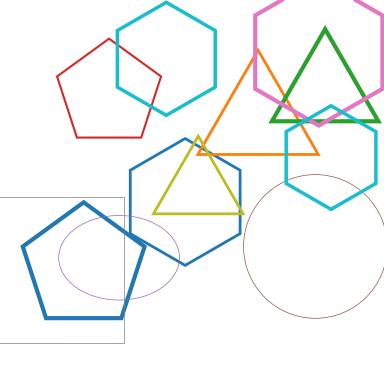[{"shape": "pentagon", "thickness": 3, "radius": 0.83, "center": [0.217, 0.308]}, {"shape": "hexagon", "thickness": 2, "radius": 0.82, "center": [0.481, 0.475]}, {"shape": "triangle", "thickness": 2, "radius": 0.9, "center": [0.67, 0.689]}, {"shape": "triangle", "thickness": 3, "radius": 0.8, "center": [0.845, 0.765]}, {"shape": "pentagon", "thickness": 1.5, "radius": 0.71, "center": [0.283, 0.758]}, {"shape": "oval", "thickness": 0.5, "radius": 0.78, "center": [0.309, 0.33]}, {"shape": "circle", "thickness": 0.5, "radius": 0.93, "center": [0.819, 0.36]}, {"shape": "hexagon", "thickness": 3, "radius": 0.95, "center": [0.828, 0.865]}, {"shape": "square", "thickness": 0.5, "radius": 0.95, "center": [0.134, 0.298]}, {"shape": "triangle", "thickness": 2, "radius": 0.67, "center": [0.515, 0.512]}, {"shape": "hexagon", "thickness": 2.5, "radius": 0.73, "center": [0.432, 0.847]}, {"shape": "hexagon", "thickness": 2.5, "radius": 0.67, "center": [0.86, 0.591]}]